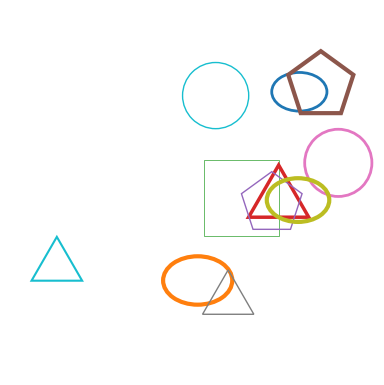[{"shape": "oval", "thickness": 2, "radius": 0.36, "center": [0.778, 0.762]}, {"shape": "oval", "thickness": 3, "radius": 0.45, "center": [0.513, 0.271]}, {"shape": "square", "thickness": 0.5, "radius": 0.49, "center": [0.627, 0.485]}, {"shape": "triangle", "thickness": 2.5, "radius": 0.45, "center": [0.724, 0.481]}, {"shape": "pentagon", "thickness": 1, "radius": 0.41, "center": [0.706, 0.471]}, {"shape": "pentagon", "thickness": 3, "radius": 0.44, "center": [0.833, 0.778]}, {"shape": "circle", "thickness": 2, "radius": 0.44, "center": [0.879, 0.577]}, {"shape": "triangle", "thickness": 1, "radius": 0.38, "center": [0.593, 0.222]}, {"shape": "oval", "thickness": 3, "radius": 0.41, "center": [0.774, 0.48]}, {"shape": "triangle", "thickness": 1.5, "radius": 0.38, "center": [0.148, 0.309]}, {"shape": "circle", "thickness": 1, "radius": 0.43, "center": [0.56, 0.752]}]